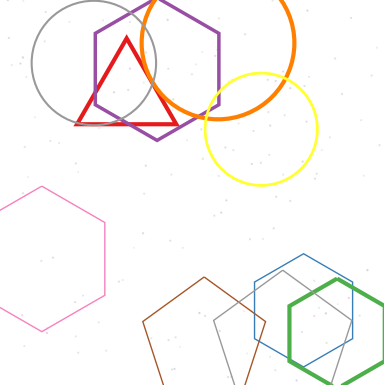[{"shape": "triangle", "thickness": 3, "radius": 0.74, "center": [0.329, 0.752]}, {"shape": "hexagon", "thickness": 1, "radius": 0.74, "center": [0.788, 0.194]}, {"shape": "hexagon", "thickness": 3, "radius": 0.71, "center": [0.876, 0.133]}, {"shape": "hexagon", "thickness": 2.5, "radius": 0.93, "center": [0.408, 0.821]}, {"shape": "circle", "thickness": 3, "radius": 0.99, "center": [0.566, 0.888]}, {"shape": "circle", "thickness": 2, "radius": 0.73, "center": [0.679, 0.664]}, {"shape": "pentagon", "thickness": 1, "radius": 0.84, "center": [0.53, 0.113]}, {"shape": "hexagon", "thickness": 1, "radius": 0.94, "center": [0.109, 0.328]}, {"shape": "pentagon", "thickness": 1, "radius": 0.94, "center": [0.734, 0.109]}, {"shape": "circle", "thickness": 1.5, "radius": 0.81, "center": [0.244, 0.836]}]